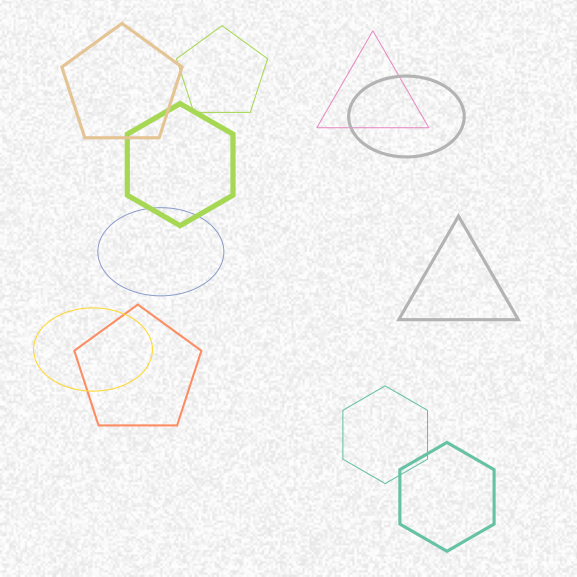[{"shape": "hexagon", "thickness": 1.5, "radius": 0.47, "center": [0.774, 0.139]}, {"shape": "hexagon", "thickness": 0.5, "radius": 0.42, "center": [0.667, 0.246]}, {"shape": "pentagon", "thickness": 1, "radius": 0.58, "center": [0.239, 0.356]}, {"shape": "oval", "thickness": 0.5, "radius": 0.55, "center": [0.279, 0.563]}, {"shape": "triangle", "thickness": 0.5, "radius": 0.56, "center": [0.646, 0.834]}, {"shape": "pentagon", "thickness": 0.5, "radius": 0.42, "center": [0.384, 0.872]}, {"shape": "hexagon", "thickness": 2.5, "radius": 0.53, "center": [0.312, 0.714]}, {"shape": "oval", "thickness": 0.5, "radius": 0.51, "center": [0.161, 0.394]}, {"shape": "pentagon", "thickness": 1.5, "radius": 0.55, "center": [0.211, 0.849]}, {"shape": "oval", "thickness": 1.5, "radius": 0.5, "center": [0.704, 0.797]}, {"shape": "triangle", "thickness": 1.5, "radius": 0.6, "center": [0.794, 0.505]}]